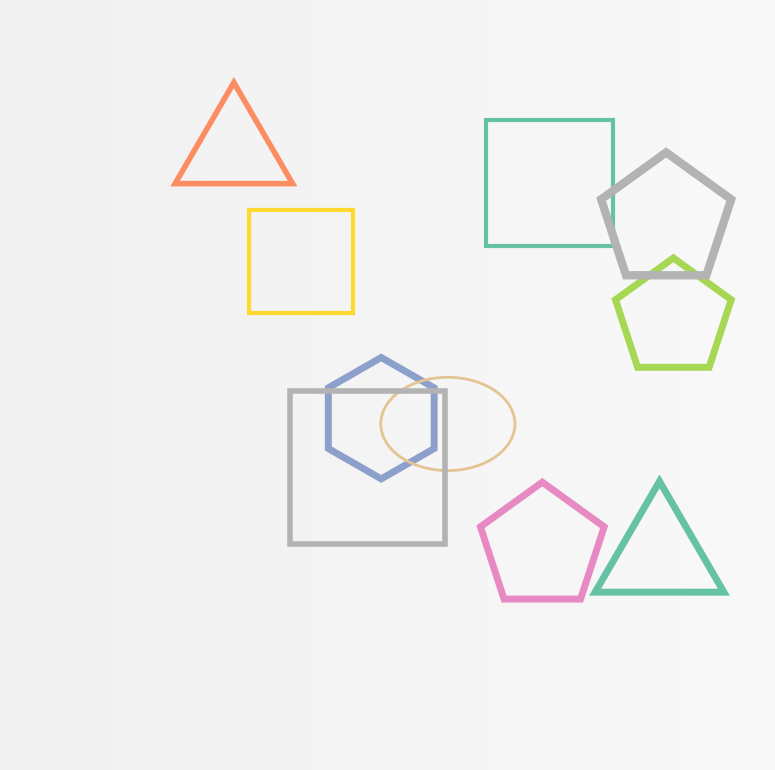[{"shape": "square", "thickness": 1.5, "radius": 0.41, "center": [0.709, 0.763]}, {"shape": "triangle", "thickness": 2.5, "radius": 0.48, "center": [0.851, 0.279]}, {"shape": "triangle", "thickness": 2, "radius": 0.44, "center": [0.302, 0.805]}, {"shape": "hexagon", "thickness": 2.5, "radius": 0.39, "center": [0.492, 0.457]}, {"shape": "pentagon", "thickness": 2.5, "radius": 0.42, "center": [0.7, 0.29]}, {"shape": "pentagon", "thickness": 2.5, "radius": 0.39, "center": [0.869, 0.586]}, {"shape": "square", "thickness": 1.5, "radius": 0.34, "center": [0.389, 0.66]}, {"shape": "oval", "thickness": 1, "radius": 0.43, "center": [0.578, 0.449]}, {"shape": "square", "thickness": 2, "radius": 0.5, "center": [0.475, 0.393]}, {"shape": "pentagon", "thickness": 3, "radius": 0.44, "center": [0.86, 0.714]}]